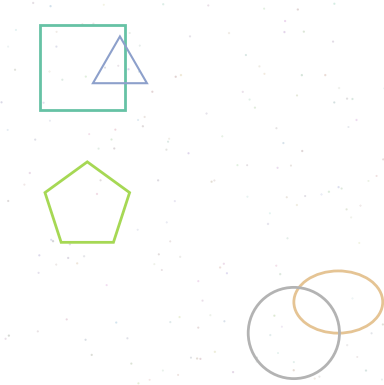[{"shape": "square", "thickness": 2, "radius": 0.55, "center": [0.214, 0.824]}, {"shape": "triangle", "thickness": 1.5, "radius": 0.4, "center": [0.312, 0.824]}, {"shape": "pentagon", "thickness": 2, "radius": 0.58, "center": [0.227, 0.464]}, {"shape": "oval", "thickness": 2, "radius": 0.58, "center": [0.879, 0.215]}, {"shape": "circle", "thickness": 2, "radius": 0.59, "center": [0.763, 0.135]}]